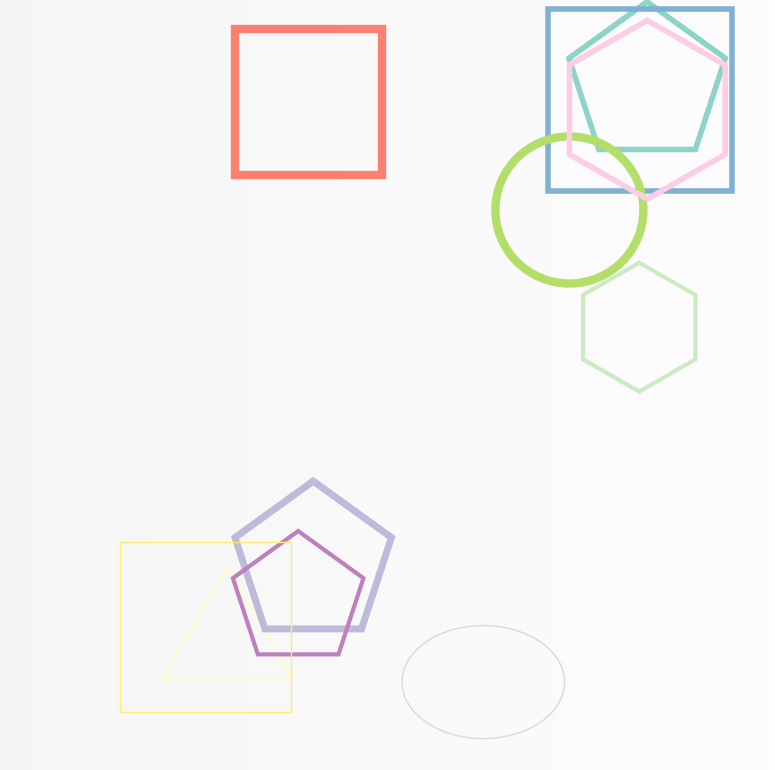[{"shape": "pentagon", "thickness": 2, "radius": 0.53, "center": [0.835, 0.892]}, {"shape": "triangle", "thickness": 0.5, "radius": 0.48, "center": [0.293, 0.167]}, {"shape": "pentagon", "thickness": 2.5, "radius": 0.53, "center": [0.404, 0.269]}, {"shape": "square", "thickness": 3, "radius": 0.47, "center": [0.398, 0.868]}, {"shape": "square", "thickness": 2, "radius": 0.59, "center": [0.826, 0.87]}, {"shape": "circle", "thickness": 3, "radius": 0.48, "center": [0.735, 0.727]}, {"shape": "hexagon", "thickness": 2, "radius": 0.58, "center": [0.835, 0.858]}, {"shape": "oval", "thickness": 0.5, "radius": 0.52, "center": [0.624, 0.114]}, {"shape": "pentagon", "thickness": 1.5, "radius": 0.44, "center": [0.385, 0.222]}, {"shape": "hexagon", "thickness": 1.5, "radius": 0.42, "center": [0.825, 0.575]}, {"shape": "square", "thickness": 0.5, "radius": 0.55, "center": [0.265, 0.186]}]